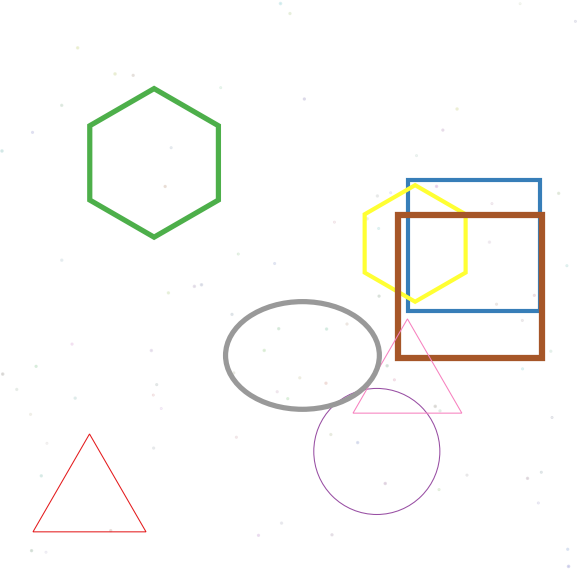[{"shape": "triangle", "thickness": 0.5, "radius": 0.56, "center": [0.155, 0.135]}, {"shape": "square", "thickness": 2, "radius": 0.57, "center": [0.821, 0.574]}, {"shape": "hexagon", "thickness": 2.5, "radius": 0.64, "center": [0.267, 0.717]}, {"shape": "circle", "thickness": 0.5, "radius": 0.55, "center": [0.653, 0.217]}, {"shape": "hexagon", "thickness": 2, "radius": 0.5, "center": [0.719, 0.578]}, {"shape": "square", "thickness": 3, "radius": 0.62, "center": [0.814, 0.503]}, {"shape": "triangle", "thickness": 0.5, "radius": 0.54, "center": [0.706, 0.338]}, {"shape": "oval", "thickness": 2.5, "radius": 0.67, "center": [0.524, 0.384]}]